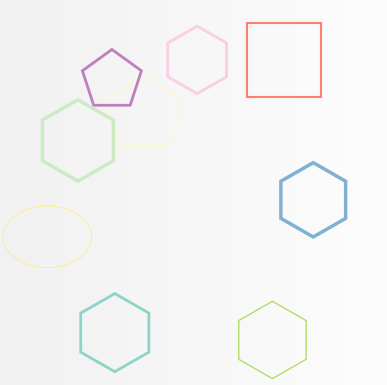[{"shape": "hexagon", "thickness": 2, "radius": 0.51, "center": [0.296, 0.136]}, {"shape": "pentagon", "thickness": 0.5, "radius": 0.53, "center": [0.372, 0.704]}, {"shape": "square", "thickness": 1.5, "radius": 0.48, "center": [0.733, 0.844]}, {"shape": "hexagon", "thickness": 2.5, "radius": 0.48, "center": [0.808, 0.481]}, {"shape": "hexagon", "thickness": 1, "radius": 0.5, "center": [0.703, 0.117]}, {"shape": "hexagon", "thickness": 2, "radius": 0.44, "center": [0.509, 0.844]}, {"shape": "pentagon", "thickness": 2, "radius": 0.4, "center": [0.289, 0.791]}, {"shape": "hexagon", "thickness": 2.5, "radius": 0.53, "center": [0.201, 0.635]}, {"shape": "oval", "thickness": 0.5, "radius": 0.57, "center": [0.122, 0.385]}]